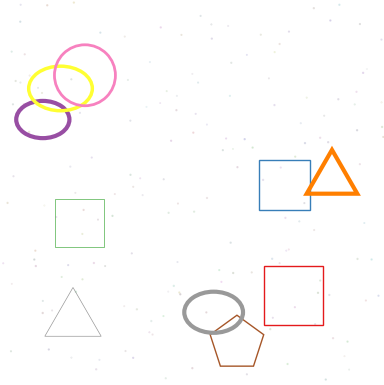[{"shape": "square", "thickness": 1, "radius": 0.39, "center": [0.762, 0.232]}, {"shape": "square", "thickness": 1, "radius": 0.33, "center": [0.74, 0.519]}, {"shape": "square", "thickness": 0.5, "radius": 0.32, "center": [0.207, 0.421]}, {"shape": "oval", "thickness": 3, "radius": 0.35, "center": [0.111, 0.69]}, {"shape": "triangle", "thickness": 3, "radius": 0.38, "center": [0.862, 0.535]}, {"shape": "oval", "thickness": 2.5, "radius": 0.41, "center": [0.157, 0.77]}, {"shape": "pentagon", "thickness": 1, "radius": 0.37, "center": [0.615, 0.108]}, {"shape": "circle", "thickness": 2, "radius": 0.4, "center": [0.221, 0.804]}, {"shape": "oval", "thickness": 3, "radius": 0.38, "center": [0.555, 0.189]}, {"shape": "triangle", "thickness": 0.5, "radius": 0.42, "center": [0.19, 0.169]}]